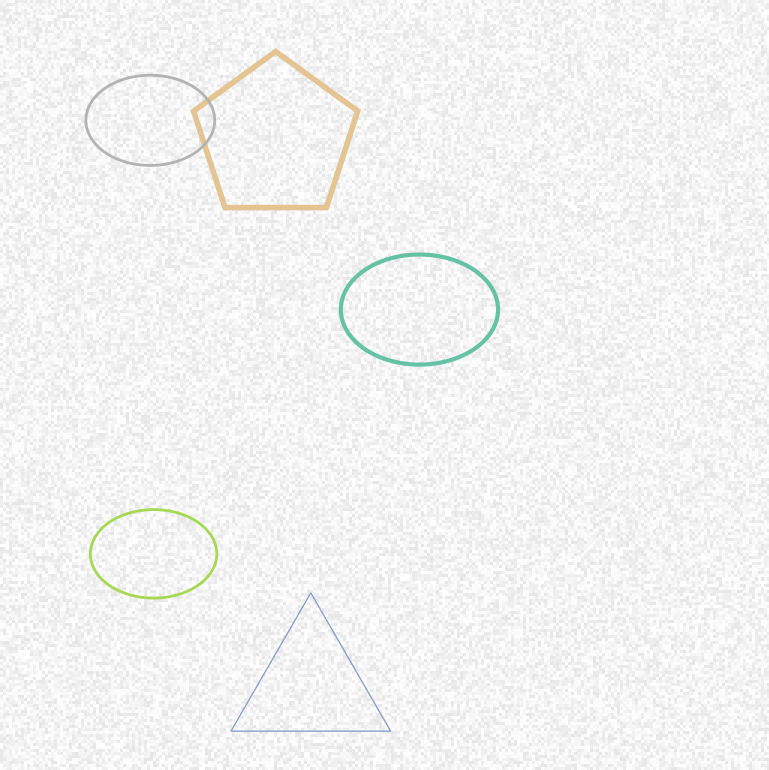[{"shape": "oval", "thickness": 1.5, "radius": 0.51, "center": [0.545, 0.598]}, {"shape": "triangle", "thickness": 0.5, "radius": 0.6, "center": [0.404, 0.11]}, {"shape": "oval", "thickness": 1, "radius": 0.41, "center": [0.199, 0.281]}, {"shape": "pentagon", "thickness": 2, "radius": 0.56, "center": [0.358, 0.821]}, {"shape": "oval", "thickness": 1, "radius": 0.42, "center": [0.195, 0.844]}]